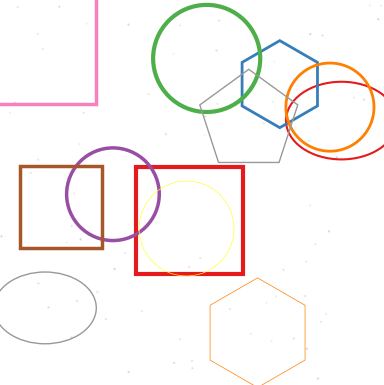[{"shape": "square", "thickness": 3, "radius": 0.7, "center": [0.491, 0.428]}, {"shape": "oval", "thickness": 1.5, "radius": 0.72, "center": [0.887, 0.687]}, {"shape": "hexagon", "thickness": 2, "radius": 0.57, "center": [0.727, 0.781]}, {"shape": "circle", "thickness": 3, "radius": 0.7, "center": [0.537, 0.848]}, {"shape": "circle", "thickness": 2.5, "radius": 0.6, "center": [0.293, 0.496]}, {"shape": "circle", "thickness": 2, "radius": 0.57, "center": [0.857, 0.722]}, {"shape": "hexagon", "thickness": 0.5, "radius": 0.71, "center": [0.669, 0.136]}, {"shape": "circle", "thickness": 0.5, "radius": 0.62, "center": [0.485, 0.407]}, {"shape": "square", "thickness": 2.5, "radius": 0.53, "center": [0.158, 0.462]}, {"shape": "square", "thickness": 2.5, "radius": 0.73, "center": [0.105, 0.874]}, {"shape": "oval", "thickness": 1, "radius": 0.67, "center": [0.117, 0.2]}, {"shape": "pentagon", "thickness": 1, "radius": 0.67, "center": [0.646, 0.686]}]